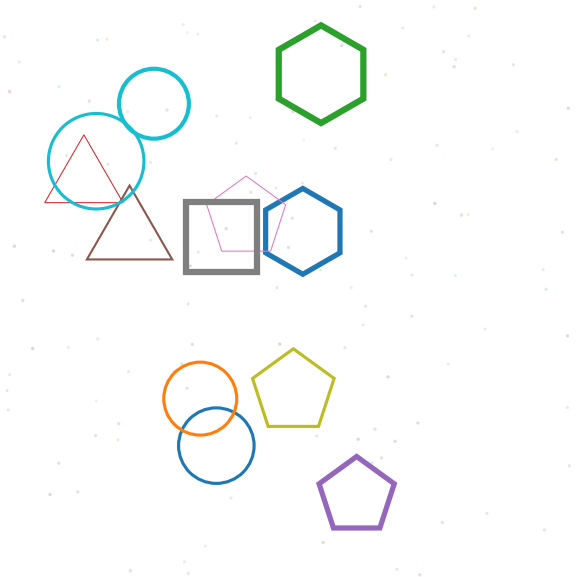[{"shape": "hexagon", "thickness": 2.5, "radius": 0.37, "center": [0.524, 0.599]}, {"shape": "circle", "thickness": 1.5, "radius": 0.33, "center": [0.375, 0.227]}, {"shape": "circle", "thickness": 1.5, "radius": 0.32, "center": [0.347, 0.309]}, {"shape": "hexagon", "thickness": 3, "radius": 0.42, "center": [0.556, 0.871]}, {"shape": "triangle", "thickness": 0.5, "radius": 0.39, "center": [0.145, 0.687]}, {"shape": "pentagon", "thickness": 2.5, "radius": 0.34, "center": [0.618, 0.14]}, {"shape": "triangle", "thickness": 1, "radius": 0.43, "center": [0.224, 0.593]}, {"shape": "pentagon", "thickness": 0.5, "radius": 0.36, "center": [0.426, 0.622]}, {"shape": "square", "thickness": 3, "radius": 0.31, "center": [0.383, 0.589]}, {"shape": "pentagon", "thickness": 1.5, "radius": 0.37, "center": [0.508, 0.321]}, {"shape": "circle", "thickness": 2, "radius": 0.3, "center": [0.267, 0.82]}, {"shape": "circle", "thickness": 1.5, "radius": 0.41, "center": [0.167, 0.72]}]